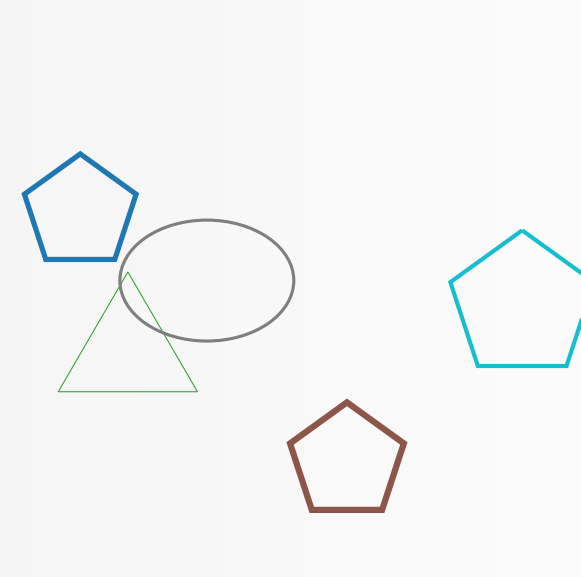[{"shape": "pentagon", "thickness": 2.5, "radius": 0.51, "center": [0.138, 0.632]}, {"shape": "triangle", "thickness": 0.5, "radius": 0.69, "center": [0.22, 0.39]}, {"shape": "pentagon", "thickness": 3, "radius": 0.51, "center": [0.597, 0.199]}, {"shape": "oval", "thickness": 1.5, "radius": 0.75, "center": [0.356, 0.513]}, {"shape": "pentagon", "thickness": 2, "radius": 0.65, "center": [0.898, 0.47]}]